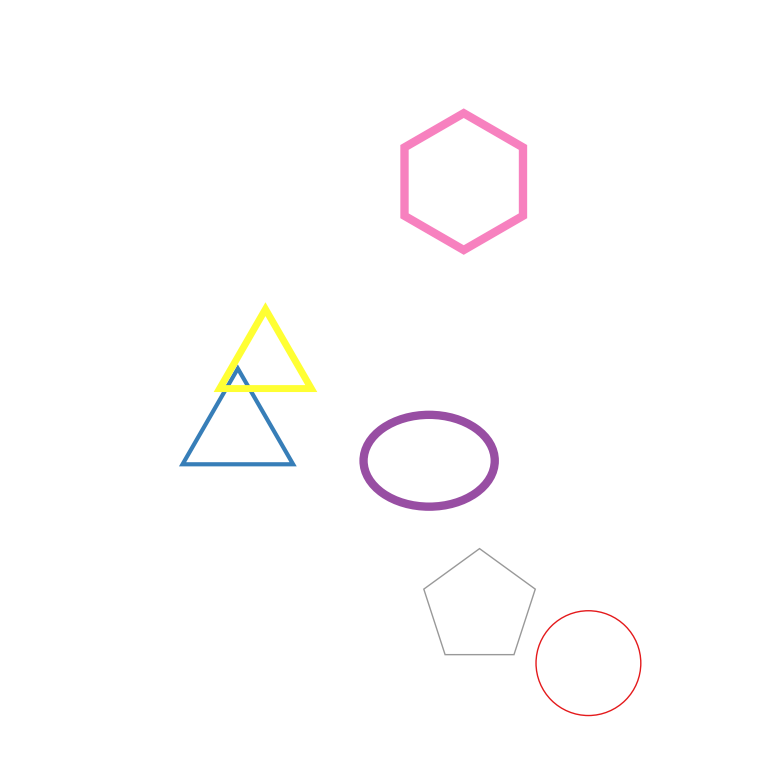[{"shape": "circle", "thickness": 0.5, "radius": 0.34, "center": [0.764, 0.139]}, {"shape": "triangle", "thickness": 1.5, "radius": 0.41, "center": [0.309, 0.438]}, {"shape": "oval", "thickness": 3, "radius": 0.43, "center": [0.557, 0.402]}, {"shape": "triangle", "thickness": 2.5, "radius": 0.34, "center": [0.345, 0.53]}, {"shape": "hexagon", "thickness": 3, "radius": 0.44, "center": [0.602, 0.764]}, {"shape": "pentagon", "thickness": 0.5, "radius": 0.38, "center": [0.623, 0.211]}]